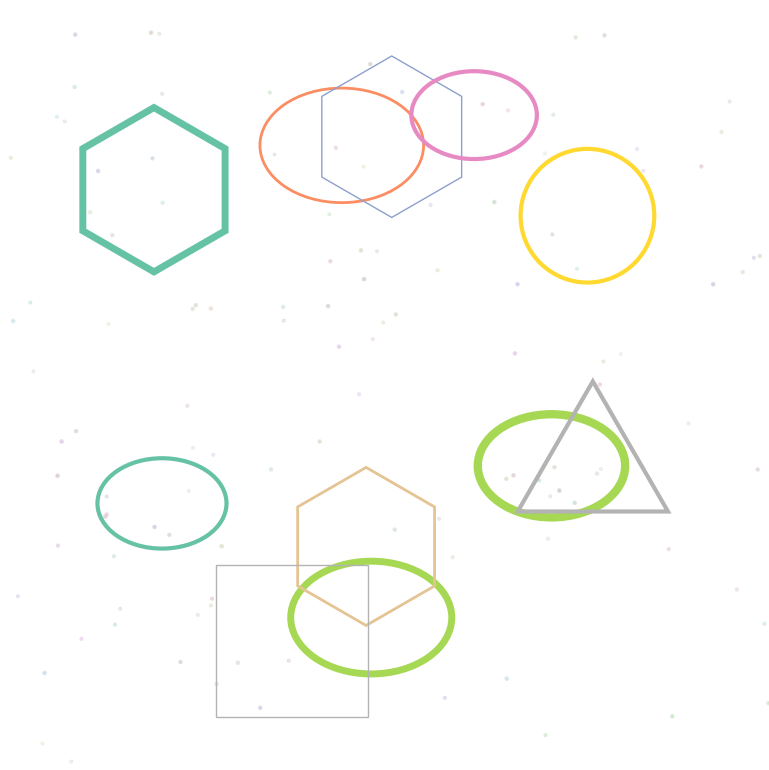[{"shape": "oval", "thickness": 1.5, "radius": 0.42, "center": [0.21, 0.346]}, {"shape": "hexagon", "thickness": 2.5, "radius": 0.53, "center": [0.2, 0.754]}, {"shape": "oval", "thickness": 1, "radius": 0.53, "center": [0.444, 0.811]}, {"shape": "hexagon", "thickness": 0.5, "radius": 0.52, "center": [0.509, 0.822]}, {"shape": "oval", "thickness": 1.5, "radius": 0.41, "center": [0.616, 0.85]}, {"shape": "oval", "thickness": 3, "radius": 0.48, "center": [0.716, 0.395]}, {"shape": "oval", "thickness": 2.5, "radius": 0.52, "center": [0.482, 0.198]}, {"shape": "circle", "thickness": 1.5, "radius": 0.43, "center": [0.763, 0.72]}, {"shape": "hexagon", "thickness": 1, "radius": 0.51, "center": [0.475, 0.29]}, {"shape": "triangle", "thickness": 1.5, "radius": 0.56, "center": [0.77, 0.392]}, {"shape": "square", "thickness": 0.5, "radius": 0.5, "center": [0.379, 0.167]}]